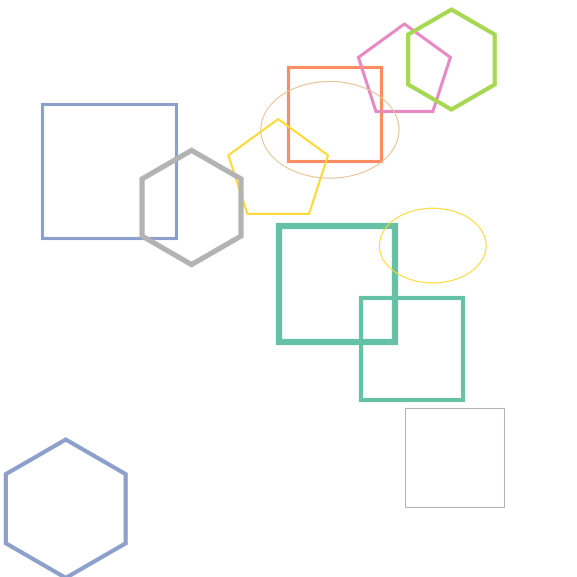[{"shape": "square", "thickness": 2, "radius": 0.44, "center": [0.714, 0.395]}, {"shape": "square", "thickness": 3, "radius": 0.5, "center": [0.584, 0.508]}, {"shape": "square", "thickness": 1.5, "radius": 0.4, "center": [0.579, 0.802]}, {"shape": "hexagon", "thickness": 2, "radius": 0.6, "center": [0.114, 0.118]}, {"shape": "square", "thickness": 1.5, "radius": 0.58, "center": [0.189, 0.703]}, {"shape": "pentagon", "thickness": 1.5, "radius": 0.42, "center": [0.7, 0.874]}, {"shape": "hexagon", "thickness": 2, "radius": 0.43, "center": [0.782, 0.896]}, {"shape": "pentagon", "thickness": 1, "radius": 0.45, "center": [0.482, 0.702]}, {"shape": "oval", "thickness": 0.5, "radius": 0.46, "center": [0.749, 0.574]}, {"shape": "oval", "thickness": 0.5, "radius": 0.6, "center": [0.571, 0.774]}, {"shape": "square", "thickness": 0.5, "radius": 0.43, "center": [0.787, 0.207]}, {"shape": "hexagon", "thickness": 2.5, "radius": 0.49, "center": [0.332, 0.64]}]